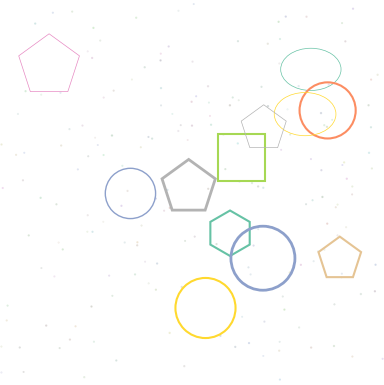[{"shape": "hexagon", "thickness": 1.5, "radius": 0.3, "center": [0.597, 0.394]}, {"shape": "oval", "thickness": 0.5, "radius": 0.39, "center": [0.807, 0.82]}, {"shape": "circle", "thickness": 1.5, "radius": 0.36, "center": [0.851, 0.713]}, {"shape": "circle", "thickness": 1, "radius": 0.33, "center": [0.339, 0.498]}, {"shape": "circle", "thickness": 2, "radius": 0.42, "center": [0.683, 0.329]}, {"shape": "pentagon", "thickness": 0.5, "radius": 0.41, "center": [0.128, 0.829]}, {"shape": "square", "thickness": 1.5, "radius": 0.3, "center": [0.628, 0.59]}, {"shape": "circle", "thickness": 1.5, "radius": 0.39, "center": [0.534, 0.2]}, {"shape": "oval", "thickness": 0.5, "radius": 0.4, "center": [0.792, 0.704]}, {"shape": "pentagon", "thickness": 1.5, "radius": 0.29, "center": [0.883, 0.327]}, {"shape": "pentagon", "thickness": 2, "radius": 0.36, "center": [0.49, 0.513]}, {"shape": "pentagon", "thickness": 0.5, "radius": 0.31, "center": [0.685, 0.666]}]